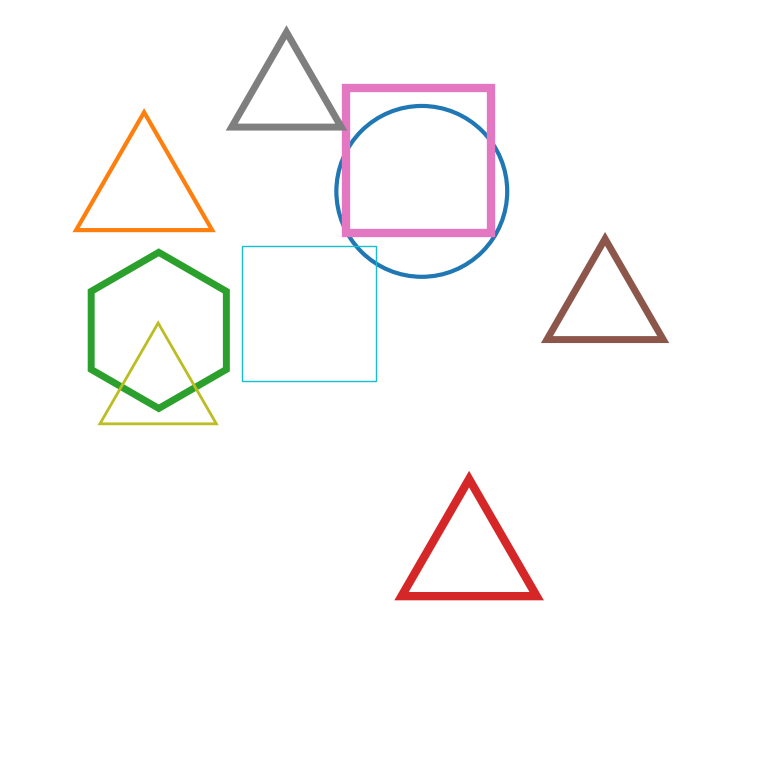[{"shape": "circle", "thickness": 1.5, "radius": 0.55, "center": [0.548, 0.751]}, {"shape": "triangle", "thickness": 1.5, "radius": 0.51, "center": [0.187, 0.752]}, {"shape": "hexagon", "thickness": 2.5, "radius": 0.51, "center": [0.206, 0.571]}, {"shape": "triangle", "thickness": 3, "radius": 0.51, "center": [0.609, 0.276]}, {"shape": "triangle", "thickness": 2.5, "radius": 0.44, "center": [0.786, 0.603]}, {"shape": "square", "thickness": 3, "radius": 0.47, "center": [0.544, 0.792]}, {"shape": "triangle", "thickness": 2.5, "radius": 0.41, "center": [0.372, 0.876]}, {"shape": "triangle", "thickness": 1, "radius": 0.44, "center": [0.205, 0.493]}, {"shape": "square", "thickness": 0.5, "radius": 0.44, "center": [0.401, 0.593]}]